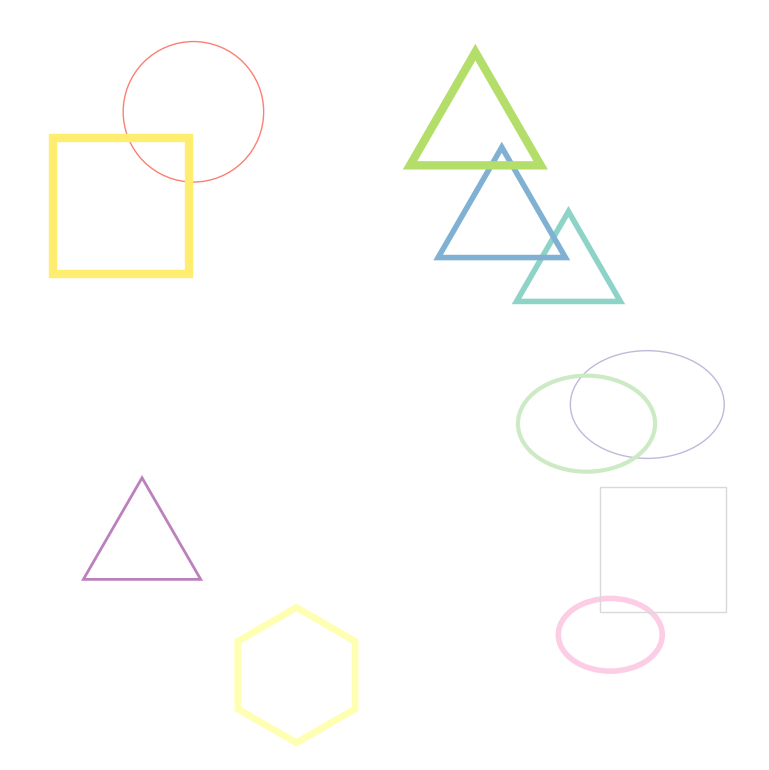[{"shape": "triangle", "thickness": 2, "radius": 0.39, "center": [0.738, 0.647]}, {"shape": "hexagon", "thickness": 2.5, "radius": 0.44, "center": [0.385, 0.123]}, {"shape": "oval", "thickness": 0.5, "radius": 0.5, "center": [0.841, 0.475]}, {"shape": "circle", "thickness": 0.5, "radius": 0.46, "center": [0.251, 0.855]}, {"shape": "triangle", "thickness": 2, "radius": 0.48, "center": [0.652, 0.713]}, {"shape": "triangle", "thickness": 3, "radius": 0.49, "center": [0.617, 0.834]}, {"shape": "oval", "thickness": 2, "radius": 0.34, "center": [0.793, 0.176]}, {"shape": "square", "thickness": 0.5, "radius": 0.41, "center": [0.861, 0.286]}, {"shape": "triangle", "thickness": 1, "radius": 0.44, "center": [0.184, 0.292]}, {"shape": "oval", "thickness": 1.5, "radius": 0.45, "center": [0.762, 0.45]}, {"shape": "square", "thickness": 3, "radius": 0.44, "center": [0.157, 0.732]}]